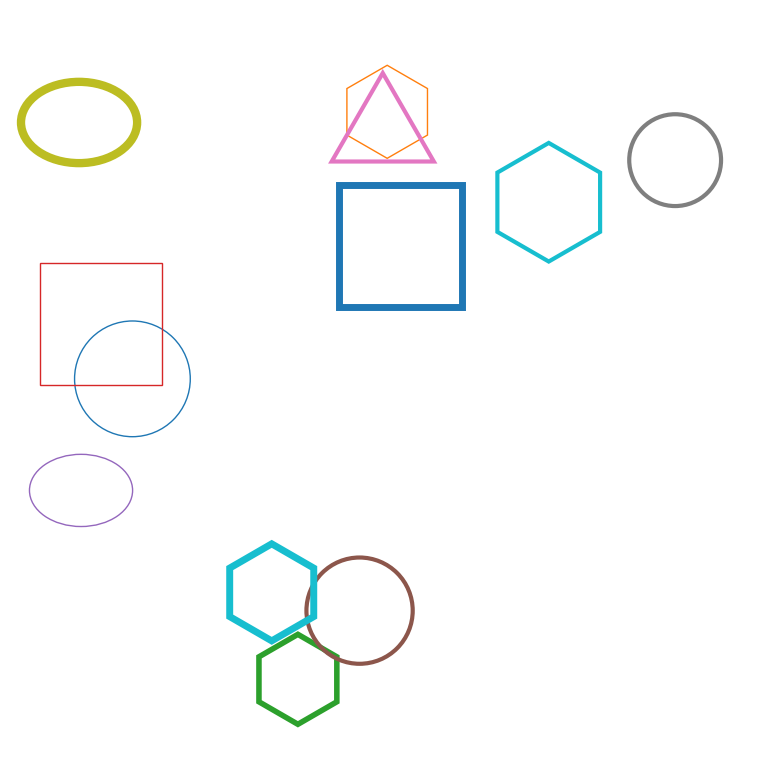[{"shape": "square", "thickness": 2.5, "radius": 0.4, "center": [0.52, 0.681]}, {"shape": "circle", "thickness": 0.5, "radius": 0.38, "center": [0.172, 0.508]}, {"shape": "hexagon", "thickness": 0.5, "radius": 0.3, "center": [0.503, 0.855]}, {"shape": "hexagon", "thickness": 2, "radius": 0.29, "center": [0.387, 0.118]}, {"shape": "square", "thickness": 0.5, "radius": 0.4, "center": [0.132, 0.579]}, {"shape": "oval", "thickness": 0.5, "radius": 0.33, "center": [0.105, 0.363]}, {"shape": "circle", "thickness": 1.5, "radius": 0.35, "center": [0.467, 0.207]}, {"shape": "triangle", "thickness": 1.5, "radius": 0.38, "center": [0.497, 0.829]}, {"shape": "circle", "thickness": 1.5, "radius": 0.3, "center": [0.877, 0.792]}, {"shape": "oval", "thickness": 3, "radius": 0.38, "center": [0.103, 0.841]}, {"shape": "hexagon", "thickness": 1.5, "radius": 0.39, "center": [0.713, 0.737]}, {"shape": "hexagon", "thickness": 2.5, "radius": 0.32, "center": [0.353, 0.231]}]